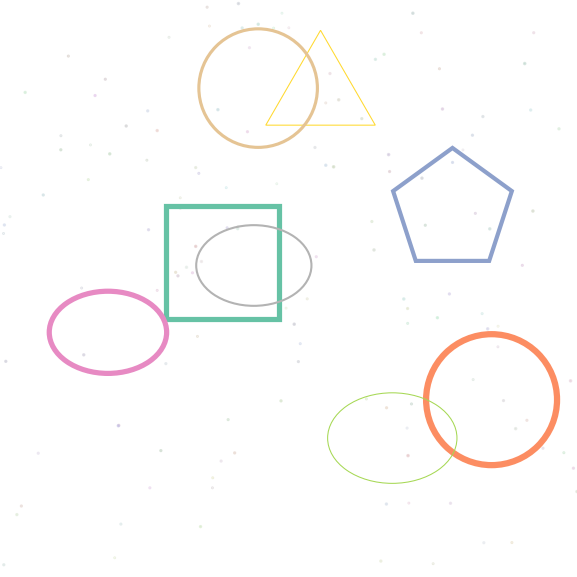[{"shape": "square", "thickness": 2.5, "radius": 0.49, "center": [0.385, 0.544]}, {"shape": "circle", "thickness": 3, "radius": 0.57, "center": [0.851, 0.307]}, {"shape": "pentagon", "thickness": 2, "radius": 0.54, "center": [0.784, 0.635]}, {"shape": "oval", "thickness": 2.5, "radius": 0.51, "center": [0.187, 0.424]}, {"shape": "oval", "thickness": 0.5, "radius": 0.56, "center": [0.679, 0.241]}, {"shape": "triangle", "thickness": 0.5, "radius": 0.55, "center": [0.555, 0.837]}, {"shape": "circle", "thickness": 1.5, "radius": 0.51, "center": [0.447, 0.847]}, {"shape": "oval", "thickness": 1, "radius": 0.5, "center": [0.44, 0.539]}]